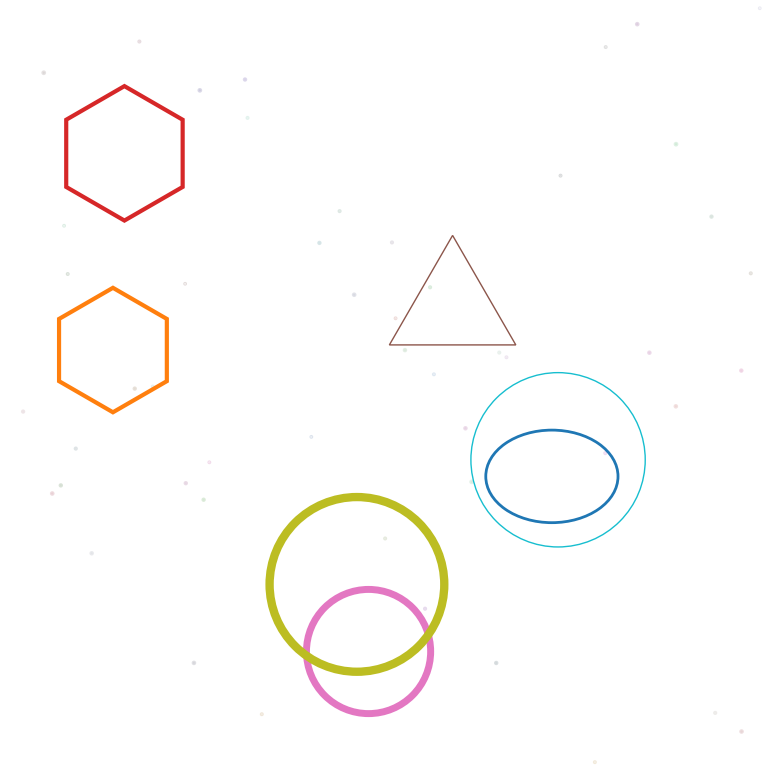[{"shape": "oval", "thickness": 1, "radius": 0.43, "center": [0.717, 0.381]}, {"shape": "hexagon", "thickness": 1.5, "radius": 0.4, "center": [0.147, 0.545]}, {"shape": "hexagon", "thickness": 1.5, "radius": 0.44, "center": [0.162, 0.801]}, {"shape": "triangle", "thickness": 0.5, "radius": 0.47, "center": [0.588, 0.599]}, {"shape": "circle", "thickness": 2.5, "radius": 0.4, "center": [0.479, 0.154]}, {"shape": "circle", "thickness": 3, "radius": 0.57, "center": [0.464, 0.241]}, {"shape": "circle", "thickness": 0.5, "radius": 0.57, "center": [0.725, 0.403]}]